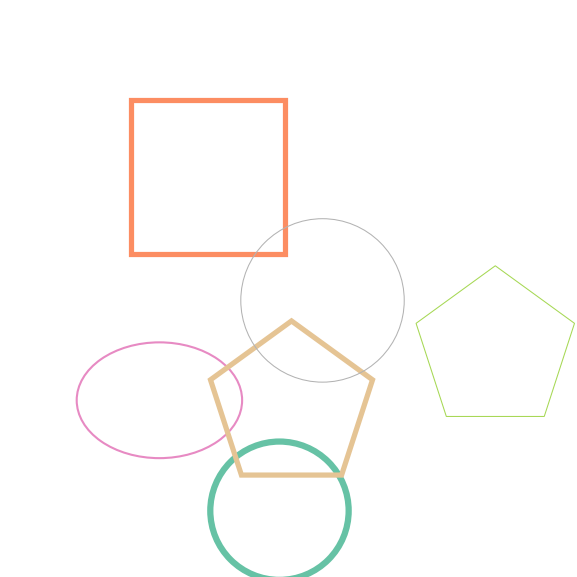[{"shape": "circle", "thickness": 3, "radius": 0.6, "center": [0.484, 0.115]}, {"shape": "square", "thickness": 2.5, "radius": 0.67, "center": [0.361, 0.693]}, {"shape": "oval", "thickness": 1, "radius": 0.72, "center": [0.276, 0.306]}, {"shape": "pentagon", "thickness": 0.5, "radius": 0.72, "center": [0.858, 0.395]}, {"shape": "pentagon", "thickness": 2.5, "radius": 0.74, "center": [0.505, 0.296]}, {"shape": "circle", "thickness": 0.5, "radius": 0.71, "center": [0.558, 0.479]}]